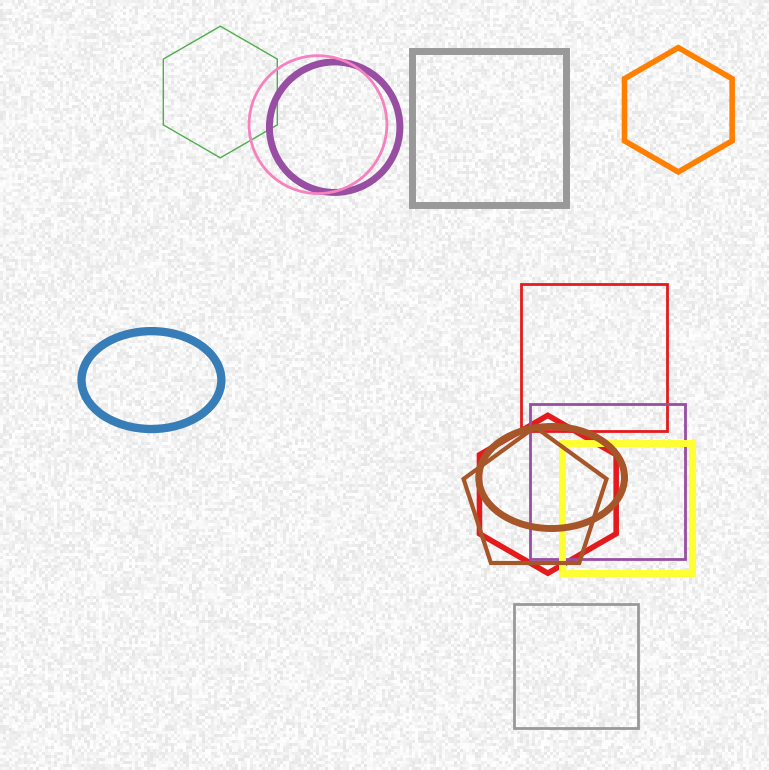[{"shape": "hexagon", "thickness": 2, "radius": 0.51, "center": [0.711, 0.358]}, {"shape": "square", "thickness": 1, "radius": 0.48, "center": [0.771, 0.536]}, {"shape": "oval", "thickness": 3, "radius": 0.45, "center": [0.197, 0.506]}, {"shape": "hexagon", "thickness": 0.5, "radius": 0.43, "center": [0.286, 0.881]}, {"shape": "square", "thickness": 1, "radius": 0.5, "center": [0.789, 0.375]}, {"shape": "circle", "thickness": 2.5, "radius": 0.42, "center": [0.435, 0.835]}, {"shape": "hexagon", "thickness": 2, "radius": 0.4, "center": [0.881, 0.857]}, {"shape": "square", "thickness": 2.5, "radius": 0.42, "center": [0.814, 0.34]}, {"shape": "oval", "thickness": 2.5, "radius": 0.47, "center": [0.716, 0.38]}, {"shape": "pentagon", "thickness": 1.5, "radius": 0.49, "center": [0.695, 0.348]}, {"shape": "circle", "thickness": 1, "radius": 0.45, "center": [0.413, 0.838]}, {"shape": "square", "thickness": 1, "radius": 0.4, "center": [0.748, 0.135]}, {"shape": "square", "thickness": 2.5, "radius": 0.5, "center": [0.635, 0.834]}]